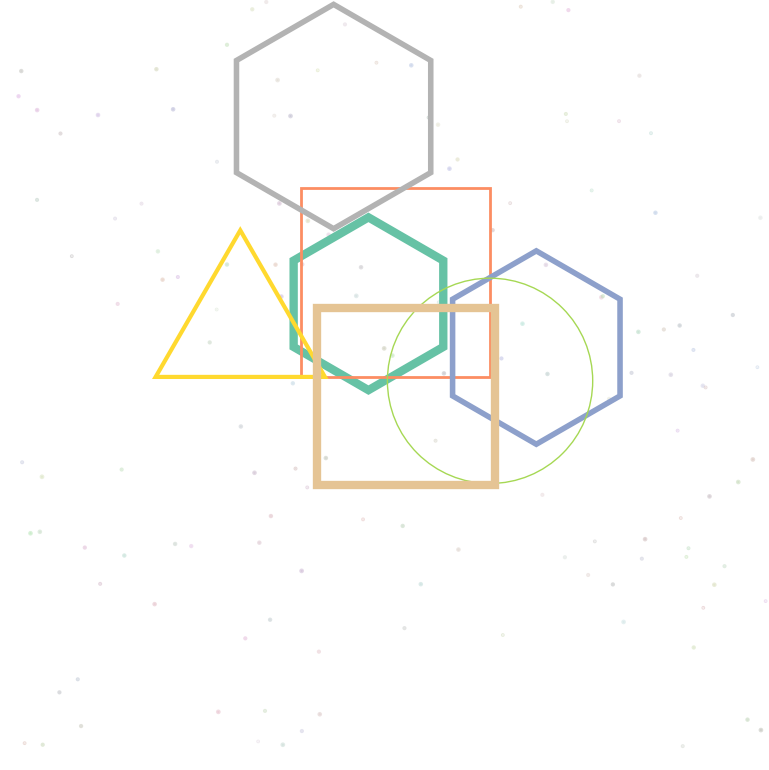[{"shape": "hexagon", "thickness": 3, "radius": 0.56, "center": [0.479, 0.606]}, {"shape": "square", "thickness": 1, "radius": 0.61, "center": [0.514, 0.633]}, {"shape": "hexagon", "thickness": 2, "radius": 0.63, "center": [0.697, 0.549]}, {"shape": "circle", "thickness": 0.5, "radius": 0.67, "center": [0.636, 0.505]}, {"shape": "triangle", "thickness": 1.5, "radius": 0.63, "center": [0.312, 0.574]}, {"shape": "square", "thickness": 3, "radius": 0.58, "center": [0.527, 0.485]}, {"shape": "hexagon", "thickness": 2, "radius": 0.73, "center": [0.433, 0.849]}]